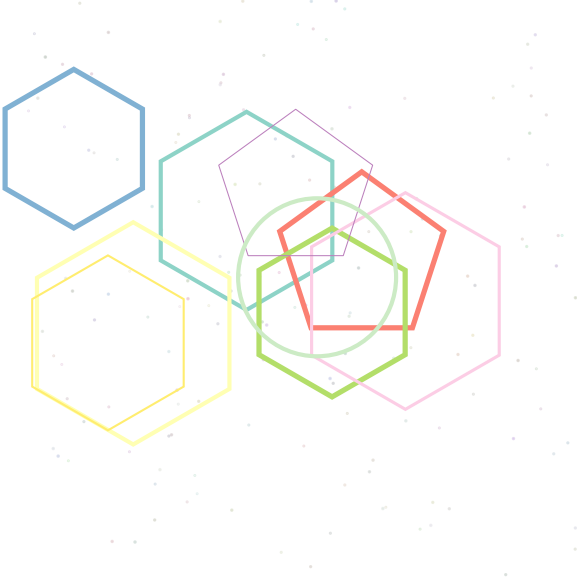[{"shape": "hexagon", "thickness": 2, "radius": 0.86, "center": [0.427, 0.634]}, {"shape": "hexagon", "thickness": 2, "radius": 0.96, "center": [0.231, 0.422]}, {"shape": "pentagon", "thickness": 2.5, "radius": 0.75, "center": [0.626, 0.552]}, {"shape": "hexagon", "thickness": 2.5, "radius": 0.69, "center": [0.128, 0.742]}, {"shape": "hexagon", "thickness": 2.5, "radius": 0.73, "center": [0.575, 0.458]}, {"shape": "hexagon", "thickness": 1.5, "radius": 0.94, "center": [0.702, 0.478]}, {"shape": "pentagon", "thickness": 0.5, "radius": 0.7, "center": [0.512, 0.67]}, {"shape": "circle", "thickness": 2, "radius": 0.68, "center": [0.549, 0.519]}, {"shape": "hexagon", "thickness": 1, "radius": 0.76, "center": [0.187, 0.405]}]